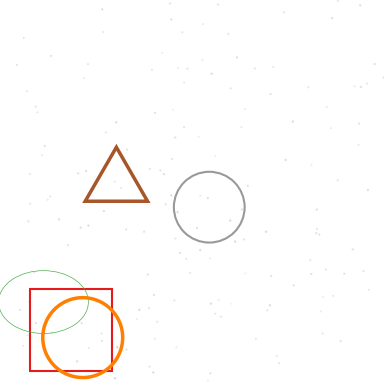[{"shape": "square", "thickness": 1.5, "radius": 0.53, "center": [0.184, 0.142]}, {"shape": "oval", "thickness": 0.5, "radius": 0.58, "center": [0.113, 0.215]}, {"shape": "circle", "thickness": 2.5, "radius": 0.52, "center": [0.215, 0.123]}, {"shape": "triangle", "thickness": 2.5, "radius": 0.47, "center": [0.302, 0.524]}, {"shape": "circle", "thickness": 1.5, "radius": 0.46, "center": [0.544, 0.462]}]